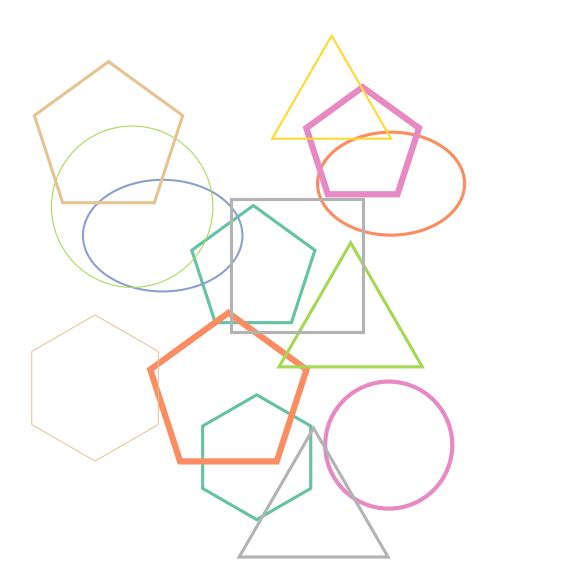[{"shape": "pentagon", "thickness": 1.5, "radius": 0.56, "center": [0.439, 0.531]}, {"shape": "hexagon", "thickness": 1.5, "radius": 0.54, "center": [0.444, 0.207]}, {"shape": "oval", "thickness": 1.5, "radius": 0.64, "center": [0.677, 0.681]}, {"shape": "pentagon", "thickness": 3, "radius": 0.71, "center": [0.396, 0.315]}, {"shape": "oval", "thickness": 1, "radius": 0.69, "center": [0.282, 0.591]}, {"shape": "pentagon", "thickness": 3, "radius": 0.51, "center": [0.628, 0.746]}, {"shape": "circle", "thickness": 2, "radius": 0.55, "center": [0.673, 0.228]}, {"shape": "circle", "thickness": 0.5, "radius": 0.7, "center": [0.229, 0.641]}, {"shape": "triangle", "thickness": 1.5, "radius": 0.72, "center": [0.607, 0.435]}, {"shape": "triangle", "thickness": 1, "radius": 0.59, "center": [0.574, 0.818]}, {"shape": "hexagon", "thickness": 0.5, "radius": 0.63, "center": [0.165, 0.327]}, {"shape": "pentagon", "thickness": 1.5, "radius": 0.68, "center": [0.188, 0.757]}, {"shape": "square", "thickness": 1.5, "radius": 0.57, "center": [0.515, 0.539]}, {"shape": "triangle", "thickness": 1.5, "radius": 0.74, "center": [0.543, 0.109]}]